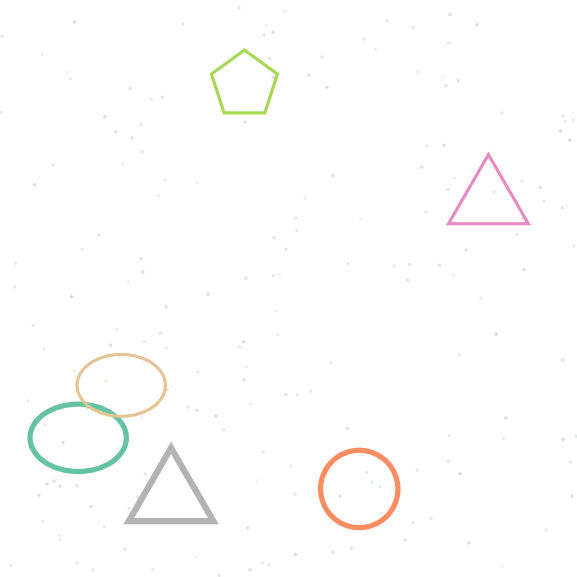[{"shape": "oval", "thickness": 2.5, "radius": 0.42, "center": [0.135, 0.241]}, {"shape": "circle", "thickness": 2.5, "radius": 0.33, "center": [0.622, 0.152]}, {"shape": "triangle", "thickness": 1.5, "radius": 0.4, "center": [0.846, 0.652]}, {"shape": "pentagon", "thickness": 1.5, "radius": 0.3, "center": [0.423, 0.852]}, {"shape": "oval", "thickness": 1.5, "radius": 0.38, "center": [0.21, 0.332]}, {"shape": "triangle", "thickness": 3, "radius": 0.42, "center": [0.296, 0.139]}]